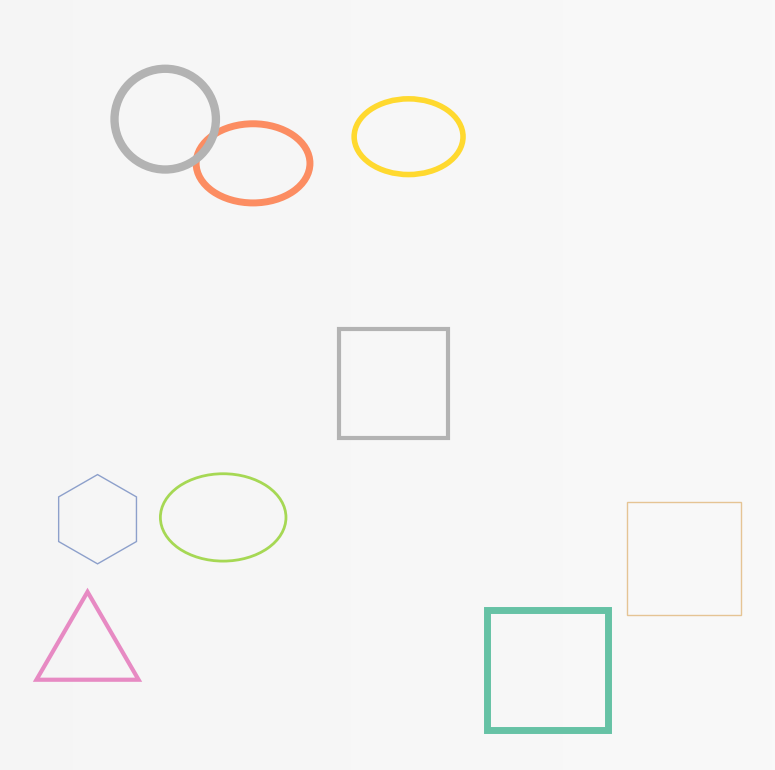[{"shape": "square", "thickness": 2.5, "radius": 0.39, "center": [0.706, 0.129]}, {"shape": "oval", "thickness": 2.5, "radius": 0.37, "center": [0.327, 0.788]}, {"shape": "hexagon", "thickness": 0.5, "radius": 0.29, "center": [0.126, 0.326]}, {"shape": "triangle", "thickness": 1.5, "radius": 0.38, "center": [0.113, 0.155]}, {"shape": "oval", "thickness": 1, "radius": 0.41, "center": [0.288, 0.328]}, {"shape": "oval", "thickness": 2, "radius": 0.35, "center": [0.527, 0.822]}, {"shape": "square", "thickness": 0.5, "radius": 0.37, "center": [0.882, 0.275]}, {"shape": "circle", "thickness": 3, "radius": 0.33, "center": [0.213, 0.845]}, {"shape": "square", "thickness": 1.5, "radius": 0.35, "center": [0.508, 0.502]}]